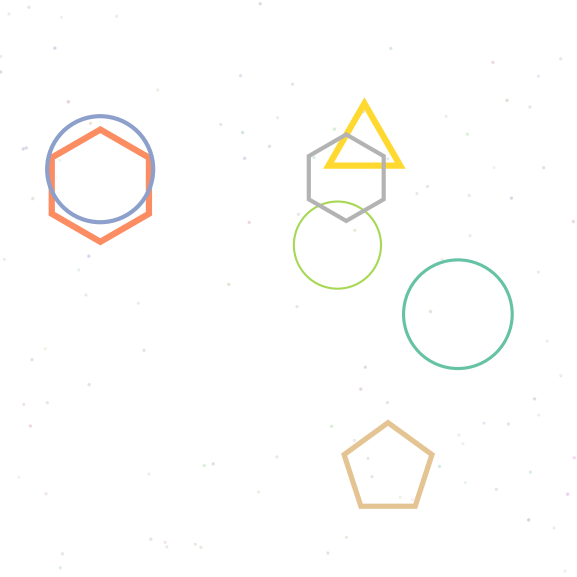[{"shape": "circle", "thickness": 1.5, "radius": 0.47, "center": [0.793, 0.455]}, {"shape": "hexagon", "thickness": 3, "radius": 0.49, "center": [0.174, 0.678]}, {"shape": "circle", "thickness": 2, "radius": 0.46, "center": [0.173, 0.706]}, {"shape": "circle", "thickness": 1, "radius": 0.38, "center": [0.584, 0.575]}, {"shape": "triangle", "thickness": 3, "radius": 0.36, "center": [0.631, 0.748]}, {"shape": "pentagon", "thickness": 2.5, "radius": 0.4, "center": [0.672, 0.187]}, {"shape": "hexagon", "thickness": 2, "radius": 0.37, "center": [0.6, 0.691]}]